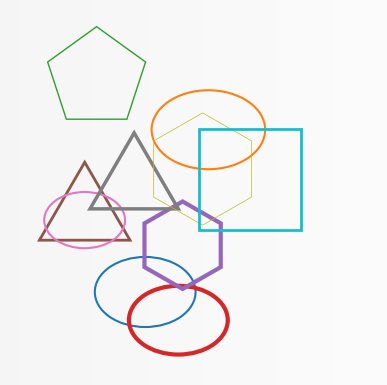[{"shape": "oval", "thickness": 1.5, "radius": 0.65, "center": [0.375, 0.242]}, {"shape": "oval", "thickness": 1.5, "radius": 0.73, "center": [0.538, 0.663]}, {"shape": "pentagon", "thickness": 1, "radius": 0.66, "center": [0.249, 0.798]}, {"shape": "oval", "thickness": 3, "radius": 0.64, "center": [0.46, 0.168]}, {"shape": "hexagon", "thickness": 3, "radius": 0.57, "center": [0.471, 0.363]}, {"shape": "triangle", "thickness": 2, "radius": 0.67, "center": [0.219, 0.444]}, {"shape": "oval", "thickness": 1.5, "radius": 0.52, "center": [0.218, 0.428]}, {"shape": "triangle", "thickness": 2.5, "radius": 0.66, "center": [0.346, 0.523]}, {"shape": "hexagon", "thickness": 0.5, "radius": 0.73, "center": [0.523, 0.561]}, {"shape": "square", "thickness": 2, "radius": 0.66, "center": [0.645, 0.534]}]